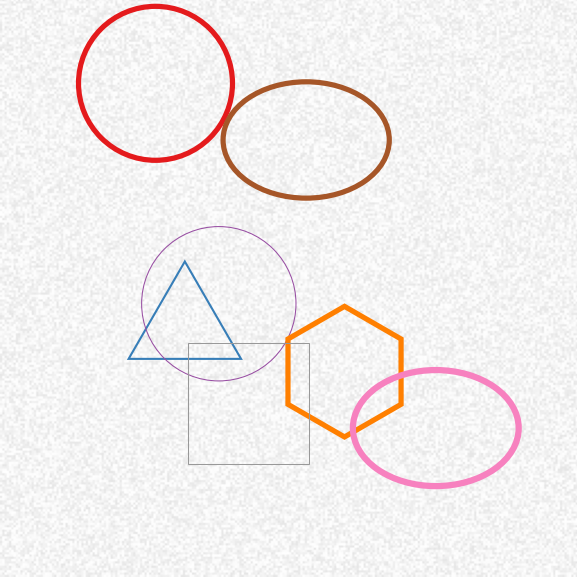[{"shape": "circle", "thickness": 2.5, "radius": 0.67, "center": [0.269, 0.855]}, {"shape": "triangle", "thickness": 1, "radius": 0.56, "center": [0.32, 0.434]}, {"shape": "circle", "thickness": 0.5, "radius": 0.67, "center": [0.379, 0.473]}, {"shape": "hexagon", "thickness": 2.5, "radius": 0.57, "center": [0.597, 0.356]}, {"shape": "oval", "thickness": 2.5, "radius": 0.72, "center": [0.53, 0.757]}, {"shape": "oval", "thickness": 3, "radius": 0.72, "center": [0.755, 0.258]}, {"shape": "square", "thickness": 0.5, "radius": 0.52, "center": [0.43, 0.301]}]